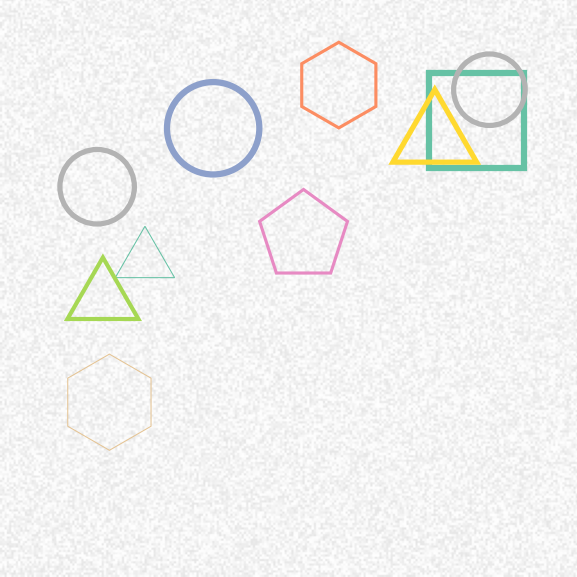[{"shape": "triangle", "thickness": 0.5, "radius": 0.3, "center": [0.251, 0.548]}, {"shape": "square", "thickness": 3, "radius": 0.41, "center": [0.825, 0.79]}, {"shape": "hexagon", "thickness": 1.5, "radius": 0.37, "center": [0.587, 0.852]}, {"shape": "circle", "thickness": 3, "radius": 0.4, "center": [0.369, 0.777]}, {"shape": "pentagon", "thickness": 1.5, "radius": 0.4, "center": [0.526, 0.591]}, {"shape": "triangle", "thickness": 2, "radius": 0.35, "center": [0.178, 0.482]}, {"shape": "triangle", "thickness": 2.5, "radius": 0.42, "center": [0.753, 0.76]}, {"shape": "hexagon", "thickness": 0.5, "radius": 0.42, "center": [0.189, 0.303]}, {"shape": "circle", "thickness": 2.5, "radius": 0.32, "center": [0.168, 0.676]}, {"shape": "circle", "thickness": 2.5, "radius": 0.31, "center": [0.847, 0.844]}]